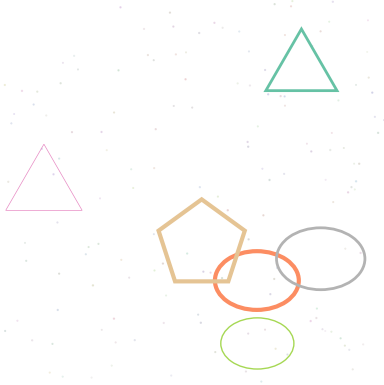[{"shape": "triangle", "thickness": 2, "radius": 0.53, "center": [0.783, 0.818]}, {"shape": "oval", "thickness": 3, "radius": 0.54, "center": [0.667, 0.271]}, {"shape": "triangle", "thickness": 0.5, "radius": 0.57, "center": [0.114, 0.511]}, {"shape": "oval", "thickness": 1, "radius": 0.47, "center": [0.668, 0.108]}, {"shape": "pentagon", "thickness": 3, "radius": 0.59, "center": [0.524, 0.364]}, {"shape": "oval", "thickness": 2, "radius": 0.57, "center": [0.833, 0.328]}]